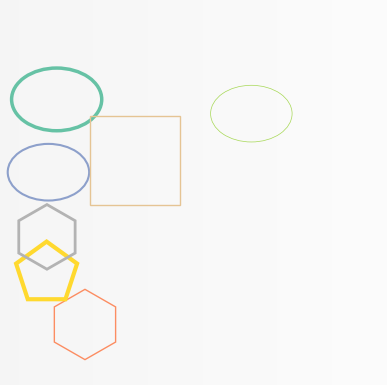[{"shape": "oval", "thickness": 2.5, "radius": 0.58, "center": [0.146, 0.742]}, {"shape": "hexagon", "thickness": 1, "radius": 0.46, "center": [0.219, 0.157]}, {"shape": "oval", "thickness": 1.5, "radius": 0.53, "center": [0.125, 0.553]}, {"shape": "oval", "thickness": 0.5, "radius": 0.53, "center": [0.649, 0.705]}, {"shape": "pentagon", "thickness": 3, "radius": 0.41, "center": [0.12, 0.29]}, {"shape": "square", "thickness": 1, "radius": 0.58, "center": [0.349, 0.582]}, {"shape": "hexagon", "thickness": 2, "radius": 0.42, "center": [0.121, 0.385]}]